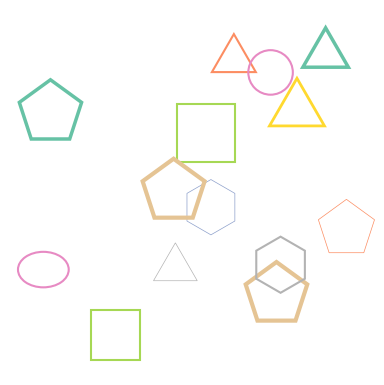[{"shape": "pentagon", "thickness": 2.5, "radius": 0.43, "center": [0.131, 0.708]}, {"shape": "triangle", "thickness": 2.5, "radius": 0.34, "center": [0.846, 0.86]}, {"shape": "triangle", "thickness": 1.5, "radius": 0.33, "center": [0.607, 0.846]}, {"shape": "pentagon", "thickness": 0.5, "radius": 0.38, "center": [0.9, 0.406]}, {"shape": "hexagon", "thickness": 0.5, "radius": 0.36, "center": [0.548, 0.462]}, {"shape": "circle", "thickness": 1.5, "radius": 0.29, "center": [0.703, 0.812]}, {"shape": "oval", "thickness": 1.5, "radius": 0.33, "center": [0.113, 0.3]}, {"shape": "square", "thickness": 1.5, "radius": 0.38, "center": [0.535, 0.654]}, {"shape": "square", "thickness": 1.5, "radius": 0.32, "center": [0.299, 0.13]}, {"shape": "triangle", "thickness": 2, "radius": 0.41, "center": [0.771, 0.714]}, {"shape": "pentagon", "thickness": 3, "radius": 0.42, "center": [0.718, 0.235]}, {"shape": "pentagon", "thickness": 3, "radius": 0.42, "center": [0.451, 0.503]}, {"shape": "triangle", "thickness": 0.5, "radius": 0.33, "center": [0.456, 0.304]}, {"shape": "hexagon", "thickness": 1.5, "radius": 0.36, "center": [0.729, 0.312]}]